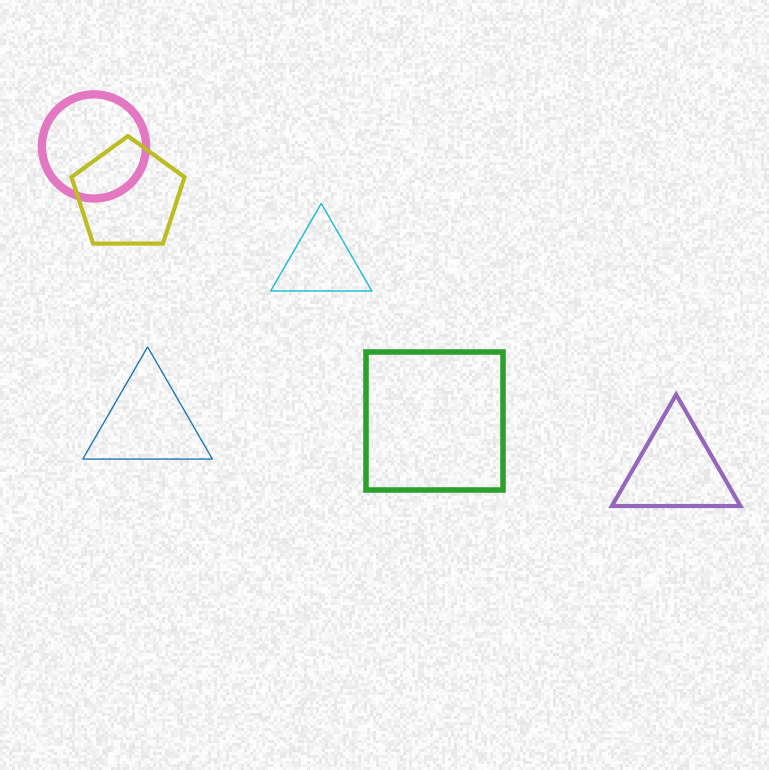[{"shape": "triangle", "thickness": 0.5, "radius": 0.49, "center": [0.192, 0.452]}, {"shape": "square", "thickness": 2, "radius": 0.45, "center": [0.565, 0.453]}, {"shape": "triangle", "thickness": 1.5, "radius": 0.48, "center": [0.878, 0.391]}, {"shape": "circle", "thickness": 3, "radius": 0.34, "center": [0.122, 0.81]}, {"shape": "pentagon", "thickness": 1.5, "radius": 0.39, "center": [0.166, 0.746]}, {"shape": "triangle", "thickness": 0.5, "radius": 0.38, "center": [0.417, 0.66]}]